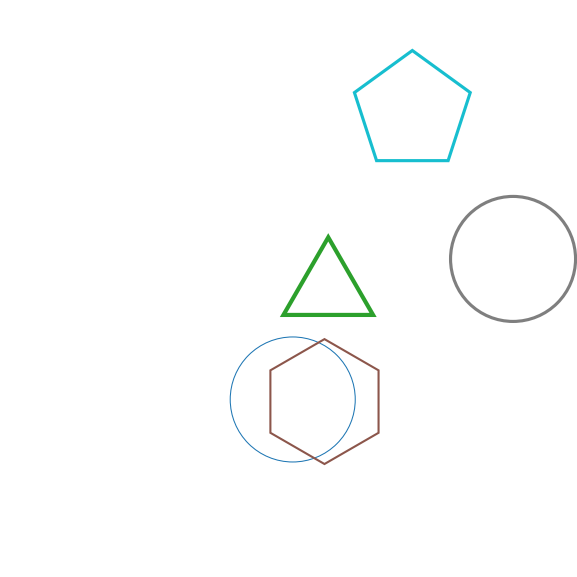[{"shape": "circle", "thickness": 0.5, "radius": 0.54, "center": [0.507, 0.307]}, {"shape": "triangle", "thickness": 2, "radius": 0.45, "center": [0.568, 0.499]}, {"shape": "hexagon", "thickness": 1, "radius": 0.54, "center": [0.562, 0.304]}, {"shape": "circle", "thickness": 1.5, "radius": 0.54, "center": [0.888, 0.551]}, {"shape": "pentagon", "thickness": 1.5, "radius": 0.53, "center": [0.714, 0.806]}]